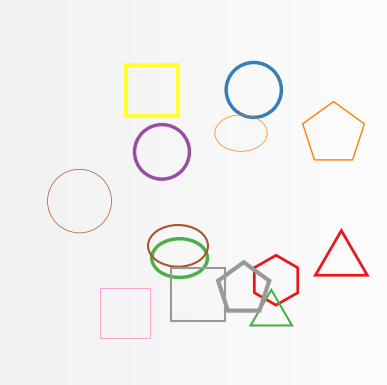[{"shape": "hexagon", "thickness": 2, "radius": 0.32, "center": [0.712, 0.272]}, {"shape": "triangle", "thickness": 2, "radius": 0.39, "center": [0.881, 0.324]}, {"shape": "circle", "thickness": 2.5, "radius": 0.36, "center": [0.655, 0.766]}, {"shape": "triangle", "thickness": 1.5, "radius": 0.31, "center": [0.7, 0.185]}, {"shape": "oval", "thickness": 2.5, "radius": 0.36, "center": [0.464, 0.33]}, {"shape": "circle", "thickness": 2.5, "radius": 0.35, "center": [0.418, 0.606]}, {"shape": "pentagon", "thickness": 1, "radius": 0.42, "center": [0.861, 0.652]}, {"shape": "oval", "thickness": 0.5, "radius": 0.34, "center": [0.622, 0.654]}, {"shape": "square", "thickness": 3, "radius": 0.33, "center": [0.393, 0.766]}, {"shape": "circle", "thickness": 0.5, "radius": 0.41, "center": [0.205, 0.478]}, {"shape": "oval", "thickness": 1.5, "radius": 0.39, "center": [0.459, 0.361]}, {"shape": "square", "thickness": 0.5, "radius": 0.32, "center": [0.322, 0.187]}, {"shape": "square", "thickness": 1.5, "radius": 0.35, "center": [0.512, 0.236]}, {"shape": "pentagon", "thickness": 3, "radius": 0.35, "center": [0.629, 0.249]}]